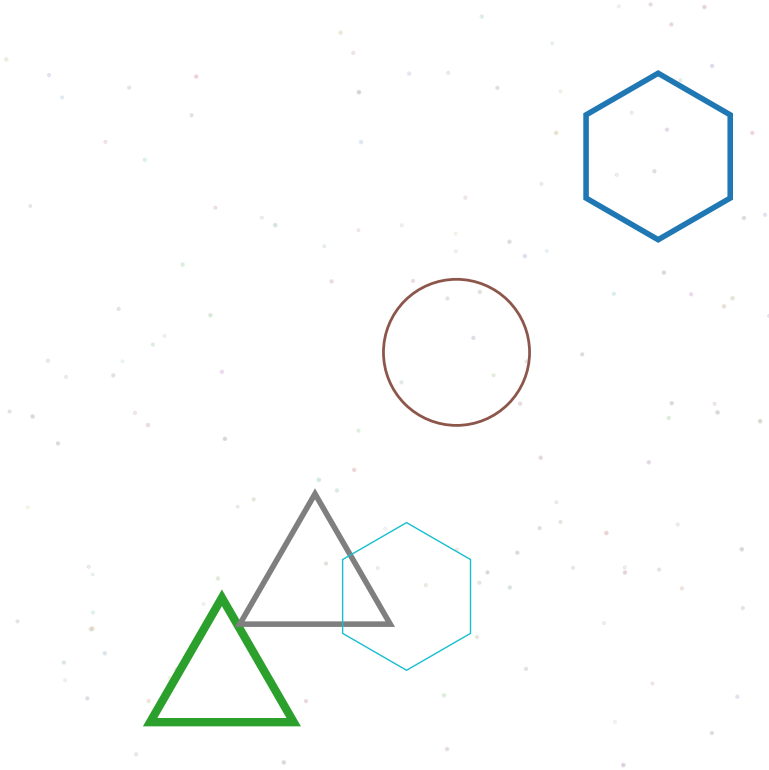[{"shape": "hexagon", "thickness": 2, "radius": 0.54, "center": [0.855, 0.797]}, {"shape": "triangle", "thickness": 3, "radius": 0.54, "center": [0.288, 0.116]}, {"shape": "circle", "thickness": 1, "radius": 0.47, "center": [0.593, 0.542]}, {"shape": "triangle", "thickness": 2, "radius": 0.56, "center": [0.409, 0.246]}, {"shape": "hexagon", "thickness": 0.5, "radius": 0.48, "center": [0.528, 0.225]}]